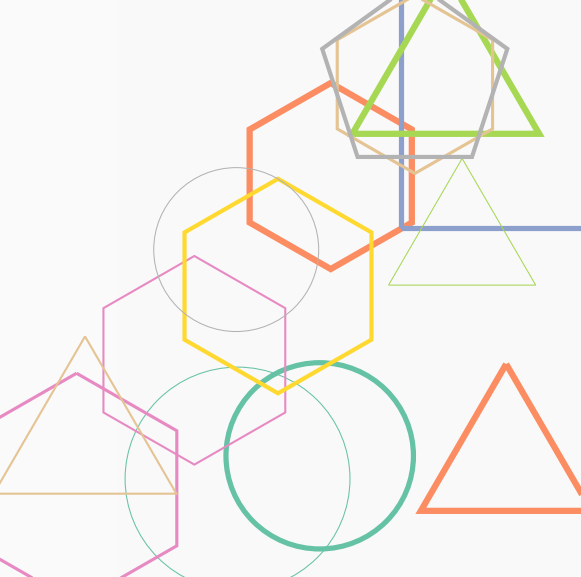[{"shape": "circle", "thickness": 0.5, "radius": 0.97, "center": [0.409, 0.17]}, {"shape": "circle", "thickness": 2.5, "radius": 0.81, "center": [0.55, 0.21]}, {"shape": "triangle", "thickness": 3, "radius": 0.85, "center": [0.871, 0.199]}, {"shape": "hexagon", "thickness": 3, "radius": 0.81, "center": [0.569, 0.694]}, {"shape": "square", "thickness": 2.5, "radius": 0.99, "center": [0.888, 0.804]}, {"shape": "hexagon", "thickness": 1, "radius": 0.9, "center": [0.334, 0.375]}, {"shape": "hexagon", "thickness": 1.5, "radius": 1.0, "center": [0.132, 0.154]}, {"shape": "triangle", "thickness": 0.5, "radius": 0.73, "center": [0.795, 0.579]}, {"shape": "triangle", "thickness": 3, "radius": 0.93, "center": [0.767, 0.86]}, {"shape": "hexagon", "thickness": 2, "radius": 0.93, "center": [0.478, 0.504]}, {"shape": "triangle", "thickness": 1, "radius": 0.91, "center": [0.146, 0.235]}, {"shape": "hexagon", "thickness": 1.5, "radius": 0.77, "center": [0.714, 0.853]}, {"shape": "circle", "thickness": 0.5, "radius": 0.71, "center": [0.406, 0.567]}, {"shape": "pentagon", "thickness": 2, "radius": 0.84, "center": [0.714, 0.863]}]